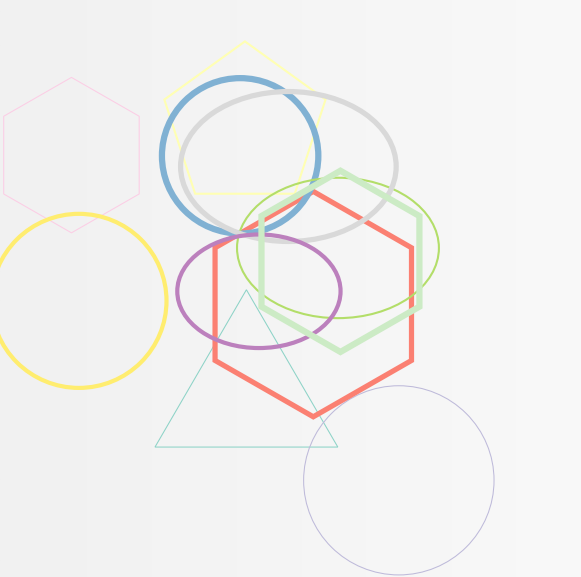[{"shape": "triangle", "thickness": 0.5, "radius": 0.91, "center": [0.424, 0.316]}, {"shape": "pentagon", "thickness": 1, "radius": 0.73, "center": [0.421, 0.782]}, {"shape": "circle", "thickness": 0.5, "radius": 0.82, "center": [0.686, 0.167]}, {"shape": "hexagon", "thickness": 2.5, "radius": 0.98, "center": [0.539, 0.473]}, {"shape": "circle", "thickness": 3, "radius": 0.67, "center": [0.413, 0.729]}, {"shape": "oval", "thickness": 1, "radius": 0.87, "center": [0.581, 0.57]}, {"shape": "hexagon", "thickness": 0.5, "radius": 0.67, "center": [0.123, 0.731]}, {"shape": "oval", "thickness": 2.5, "radius": 0.93, "center": [0.496, 0.711]}, {"shape": "oval", "thickness": 2, "radius": 0.7, "center": [0.445, 0.495]}, {"shape": "hexagon", "thickness": 3, "radius": 0.78, "center": [0.586, 0.547]}, {"shape": "circle", "thickness": 2, "radius": 0.75, "center": [0.136, 0.478]}]